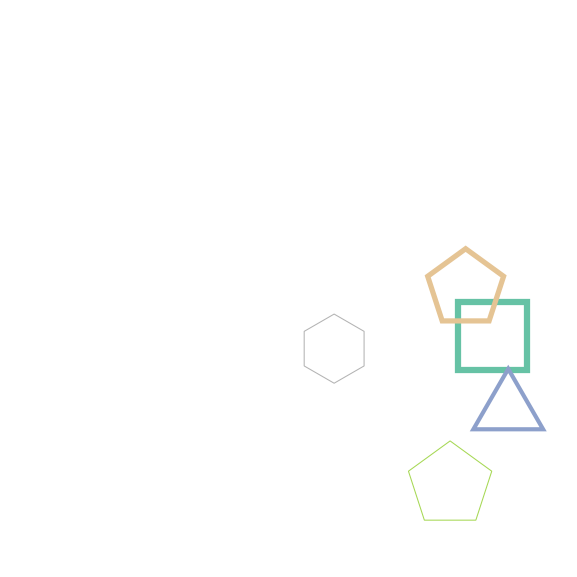[{"shape": "square", "thickness": 3, "radius": 0.3, "center": [0.853, 0.417]}, {"shape": "triangle", "thickness": 2, "radius": 0.35, "center": [0.88, 0.291]}, {"shape": "pentagon", "thickness": 0.5, "radius": 0.38, "center": [0.779, 0.16]}, {"shape": "pentagon", "thickness": 2.5, "radius": 0.35, "center": [0.806, 0.499]}, {"shape": "hexagon", "thickness": 0.5, "radius": 0.3, "center": [0.579, 0.395]}]